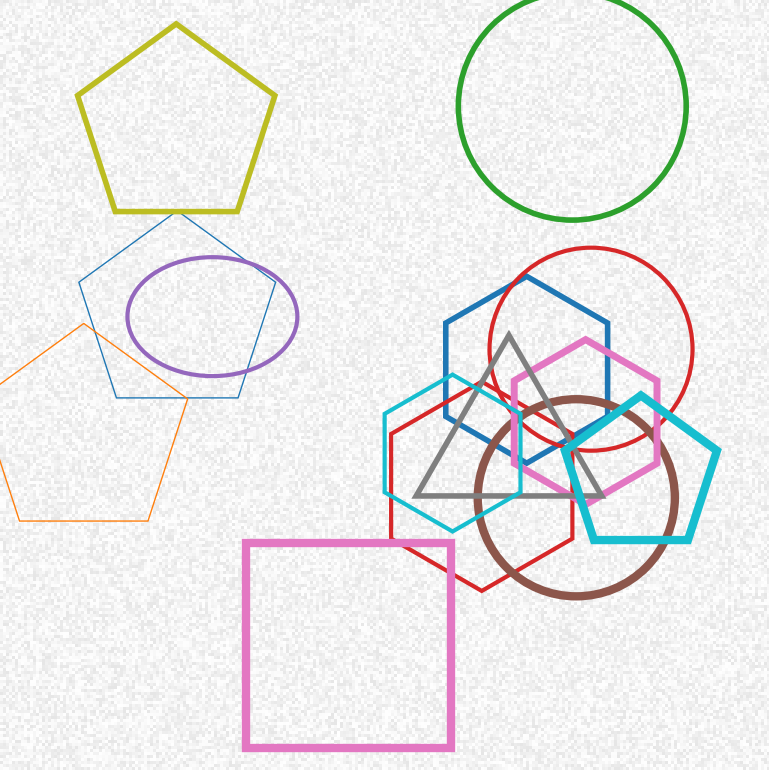[{"shape": "pentagon", "thickness": 0.5, "radius": 0.67, "center": [0.23, 0.592]}, {"shape": "hexagon", "thickness": 2, "radius": 0.61, "center": [0.684, 0.52]}, {"shape": "pentagon", "thickness": 0.5, "radius": 0.71, "center": [0.109, 0.438]}, {"shape": "circle", "thickness": 2, "radius": 0.74, "center": [0.743, 0.862]}, {"shape": "circle", "thickness": 1.5, "radius": 0.66, "center": [0.768, 0.547]}, {"shape": "hexagon", "thickness": 1.5, "radius": 0.68, "center": [0.626, 0.368]}, {"shape": "oval", "thickness": 1.5, "radius": 0.55, "center": [0.276, 0.589]}, {"shape": "circle", "thickness": 3, "radius": 0.64, "center": [0.748, 0.354]}, {"shape": "hexagon", "thickness": 2.5, "radius": 0.54, "center": [0.761, 0.452]}, {"shape": "square", "thickness": 3, "radius": 0.66, "center": [0.452, 0.161]}, {"shape": "triangle", "thickness": 2, "radius": 0.7, "center": [0.661, 0.425]}, {"shape": "pentagon", "thickness": 2, "radius": 0.67, "center": [0.229, 0.834]}, {"shape": "hexagon", "thickness": 1.5, "radius": 0.51, "center": [0.588, 0.412]}, {"shape": "pentagon", "thickness": 3, "radius": 0.52, "center": [0.832, 0.383]}]